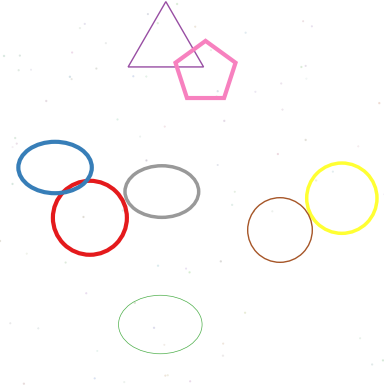[{"shape": "circle", "thickness": 3, "radius": 0.48, "center": [0.233, 0.434]}, {"shape": "oval", "thickness": 3, "radius": 0.48, "center": [0.143, 0.565]}, {"shape": "oval", "thickness": 0.5, "radius": 0.54, "center": [0.416, 0.157]}, {"shape": "triangle", "thickness": 1, "radius": 0.57, "center": [0.431, 0.883]}, {"shape": "circle", "thickness": 2.5, "radius": 0.46, "center": [0.888, 0.485]}, {"shape": "circle", "thickness": 1, "radius": 0.42, "center": [0.727, 0.403]}, {"shape": "pentagon", "thickness": 3, "radius": 0.41, "center": [0.534, 0.812]}, {"shape": "oval", "thickness": 2.5, "radius": 0.48, "center": [0.42, 0.502]}]